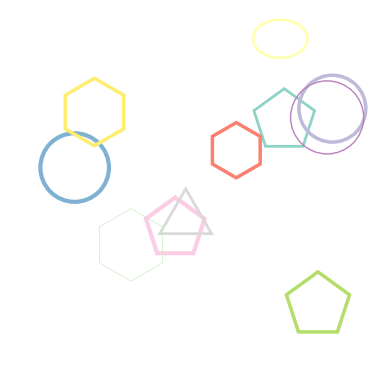[{"shape": "pentagon", "thickness": 2, "radius": 0.41, "center": [0.738, 0.687]}, {"shape": "oval", "thickness": 2, "radius": 0.35, "center": [0.728, 0.899]}, {"shape": "circle", "thickness": 2.5, "radius": 0.43, "center": [0.863, 0.718]}, {"shape": "hexagon", "thickness": 2.5, "radius": 0.36, "center": [0.614, 0.61]}, {"shape": "circle", "thickness": 3, "radius": 0.45, "center": [0.194, 0.565]}, {"shape": "pentagon", "thickness": 2.5, "radius": 0.43, "center": [0.826, 0.208]}, {"shape": "pentagon", "thickness": 3, "radius": 0.4, "center": [0.455, 0.407]}, {"shape": "triangle", "thickness": 2, "radius": 0.39, "center": [0.482, 0.432]}, {"shape": "circle", "thickness": 1, "radius": 0.47, "center": [0.85, 0.695]}, {"shape": "hexagon", "thickness": 0.5, "radius": 0.47, "center": [0.34, 0.364]}, {"shape": "hexagon", "thickness": 2.5, "radius": 0.44, "center": [0.245, 0.709]}]